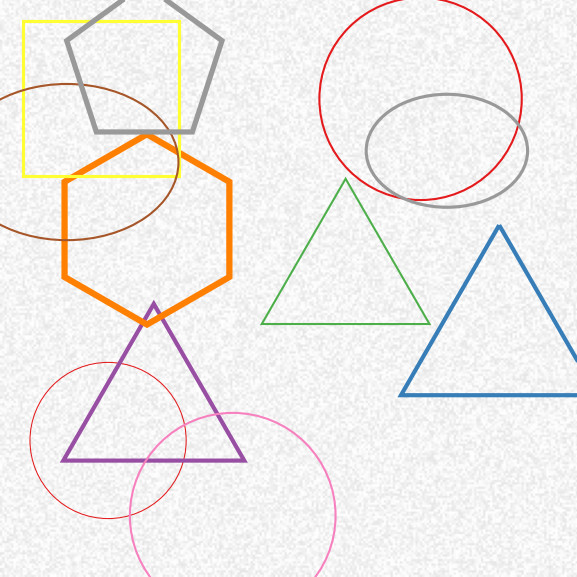[{"shape": "circle", "thickness": 0.5, "radius": 0.68, "center": [0.187, 0.236]}, {"shape": "circle", "thickness": 1, "radius": 0.88, "center": [0.728, 0.828]}, {"shape": "triangle", "thickness": 2, "radius": 0.98, "center": [0.864, 0.413]}, {"shape": "triangle", "thickness": 1, "radius": 0.84, "center": [0.598, 0.522]}, {"shape": "triangle", "thickness": 2, "radius": 0.9, "center": [0.266, 0.292]}, {"shape": "hexagon", "thickness": 3, "radius": 0.82, "center": [0.254, 0.602]}, {"shape": "square", "thickness": 1.5, "radius": 0.67, "center": [0.175, 0.829]}, {"shape": "oval", "thickness": 1, "radius": 0.97, "center": [0.116, 0.718]}, {"shape": "circle", "thickness": 1, "radius": 0.89, "center": [0.403, 0.106]}, {"shape": "oval", "thickness": 1.5, "radius": 0.7, "center": [0.774, 0.738]}, {"shape": "pentagon", "thickness": 2.5, "radius": 0.71, "center": [0.25, 0.885]}]